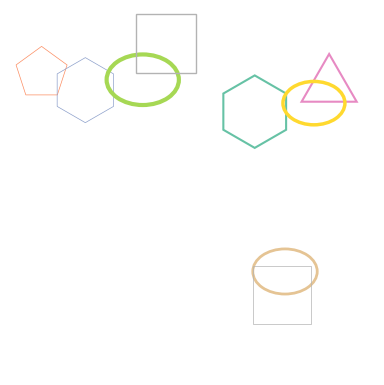[{"shape": "hexagon", "thickness": 1.5, "radius": 0.47, "center": [0.662, 0.71]}, {"shape": "pentagon", "thickness": 0.5, "radius": 0.35, "center": [0.108, 0.81]}, {"shape": "hexagon", "thickness": 0.5, "radius": 0.42, "center": [0.222, 0.766]}, {"shape": "triangle", "thickness": 1.5, "radius": 0.41, "center": [0.855, 0.777]}, {"shape": "oval", "thickness": 3, "radius": 0.47, "center": [0.371, 0.793]}, {"shape": "oval", "thickness": 2.5, "radius": 0.4, "center": [0.815, 0.732]}, {"shape": "oval", "thickness": 2, "radius": 0.42, "center": [0.74, 0.295]}, {"shape": "square", "thickness": 1, "radius": 0.39, "center": [0.431, 0.887]}, {"shape": "square", "thickness": 0.5, "radius": 0.38, "center": [0.734, 0.234]}]